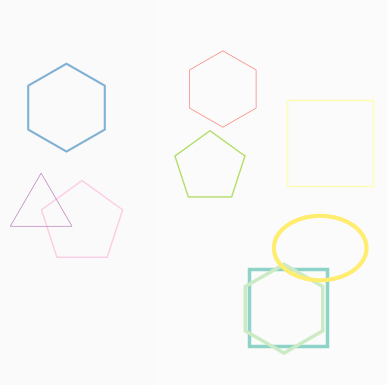[{"shape": "square", "thickness": 2.5, "radius": 0.5, "center": [0.744, 0.201]}, {"shape": "square", "thickness": 1, "radius": 0.55, "center": [0.851, 0.629]}, {"shape": "hexagon", "thickness": 0.5, "radius": 0.5, "center": [0.575, 0.769]}, {"shape": "hexagon", "thickness": 1.5, "radius": 0.57, "center": [0.172, 0.72]}, {"shape": "pentagon", "thickness": 1, "radius": 0.48, "center": [0.542, 0.565]}, {"shape": "pentagon", "thickness": 1, "radius": 0.55, "center": [0.212, 0.421]}, {"shape": "triangle", "thickness": 0.5, "radius": 0.46, "center": [0.106, 0.458]}, {"shape": "hexagon", "thickness": 2.5, "radius": 0.58, "center": [0.733, 0.198]}, {"shape": "oval", "thickness": 3, "radius": 0.6, "center": [0.826, 0.356]}]